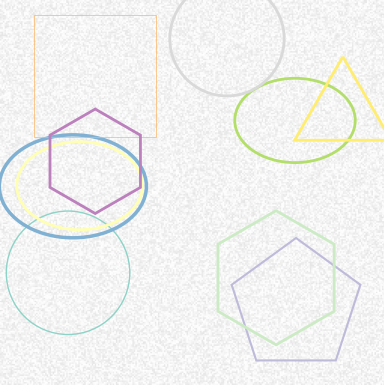[{"shape": "circle", "thickness": 1, "radius": 0.8, "center": [0.177, 0.292]}, {"shape": "oval", "thickness": 2, "radius": 0.82, "center": [0.207, 0.518]}, {"shape": "pentagon", "thickness": 1.5, "radius": 0.88, "center": [0.769, 0.206]}, {"shape": "oval", "thickness": 2.5, "radius": 0.96, "center": [0.189, 0.516]}, {"shape": "square", "thickness": 0.5, "radius": 0.79, "center": [0.247, 0.802]}, {"shape": "oval", "thickness": 2, "radius": 0.78, "center": [0.766, 0.687]}, {"shape": "circle", "thickness": 2, "radius": 0.74, "center": [0.59, 0.899]}, {"shape": "hexagon", "thickness": 2, "radius": 0.68, "center": [0.247, 0.581]}, {"shape": "hexagon", "thickness": 2, "radius": 0.87, "center": [0.717, 0.279]}, {"shape": "triangle", "thickness": 2, "radius": 0.72, "center": [0.89, 0.708]}]